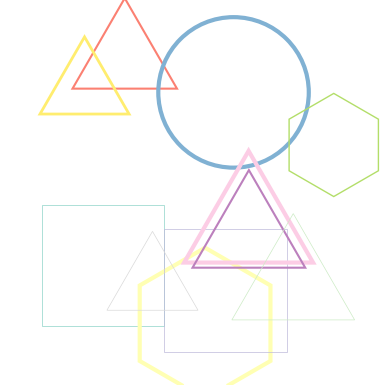[{"shape": "square", "thickness": 0.5, "radius": 0.79, "center": [0.268, 0.31]}, {"shape": "hexagon", "thickness": 3, "radius": 0.98, "center": [0.533, 0.16]}, {"shape": "square", "thickness": 0.5, "radius": 0.8, "center": [0.586, 0.245]}, {"shape": "triangle", "thickness": 1.5, "radius": 0.78, "center": [0.324, 0.848]}, {"shape": "circle", "thickness": 3, "radius": 0.98, "center": [0.607, 0.76]}, {"shape": "hexagon", "thickness": 1, "radius": 0.67, "center": [0.867, 0.623]}, {"shape": "triangle", "thickness": 3, "radius": 0.97, "center": [0.646, 0.415]}, {"shape": "triangle", "thickness": 0.5, "radius": 0.68, "center": [0.396, 0.262]}, {"shape": "triangle", "thickness": 1.5, "radius": 0.84, "center": [0.646, 0.389]}, {"shape": "triangle", "thickness": 0.5, "radius": 0.92, "center": [0.762, 0.261]}, {"shape": "triangle", "thickness": 2, "radius": 0.67, "center": [0.22, 0.771]}]